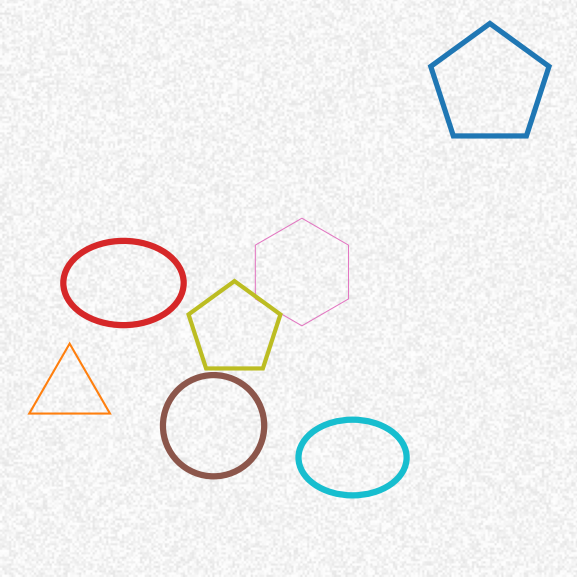[{"shape": "pentagon", "thickness": 2.5, "radius": 0.54, "center": [0.848, 0.851]}, {"shape": "triangle", "thickness": 1, "radius": 0.4, "center": [0.121, 0.323]}, {"shape": "oval", "thickness": 3, "radius": 0.52, "center": [0.214, 0.509]}, {"shape": "circle", "thickness": 3, "radius": 0.44, "center": [0.37, 0.262]}, {"shape": "hexagon", "thickness": 0.5, "radius": 0.47, "center": [0.523, 0.528]}, {"shape": "pentagon", "thickness": 2, "radius": 0.42, "center": [0.406, 0.429]}, {"shape": "oval", "thickness": 3, "radius": 0.47, "center": [0.61, 0.207]}]